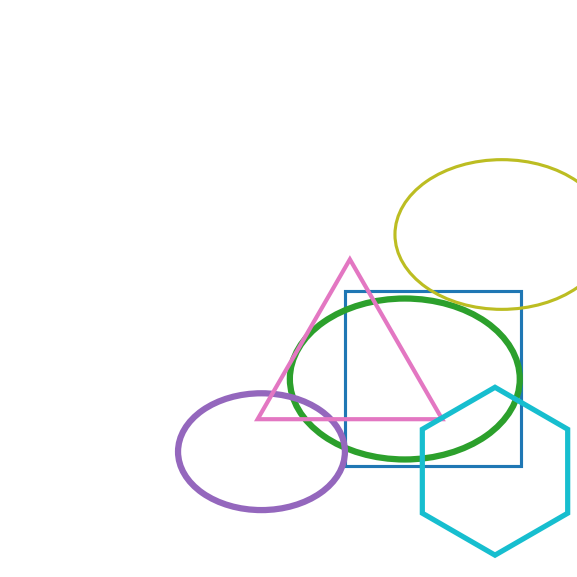[{"shape": "square", "thickness": 1.5, "radius": 0.76, "center": [0.75, 0.344]}, {"shape": "oval", "thickness": 3, "radius": 1.0, "center": [0.701, 0.343]}, {"shape": "oval", "thickness": 3, "radius": 0.72, "center": [0.453, 0.217]}, {"shape": "triangle", "thickness": 2, "radius": 0.92, "center": [0.606, 0.366]}, {"shape": "oval", "thickness": 1.5, "radius": 0.93, "center": [0.869, 0.593]}, {"shape": "hexagon", "thickness": 2.5, "radius": 0.73, "center": [0.857, 0.183]}]